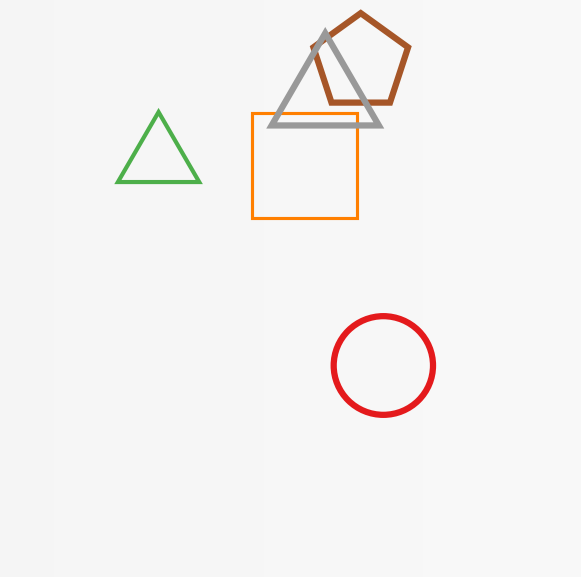[{"shape": "circle", "thickness": 3, "radius": 0.43, "center": [0.66, 0.366]}, {"shape": "triangle", "thickness": 2, "radius": 0.4, "center": [0.273, 0.724]}, {"shape": "square", "thickness": 1.5, "radius": 0.45, "center": [0.524, 0.712]}, {"shape": "pentagon", "thickness": 3, "radius": 0.43, "center": [0.621, 0.891]}, {"shape": "triangle", "thickness": 3, "radius": 0.53, "center": [0.56, 0.835]}]